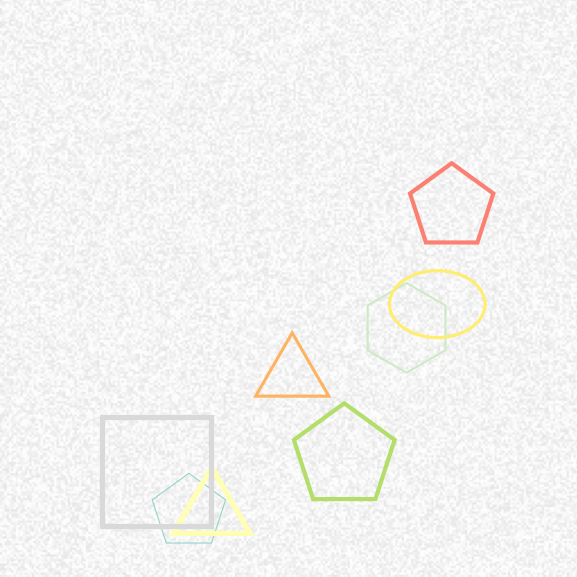[{"shape": "pentagon", "thickness": 0.5, "radius": 0.33, "center": [0.327, 0.113]}, {"shape": "triangle", "thickness": 2.5, "radius": 0.38, "center": [0.367, 0.114]}, {"shape": "pentagon", "thickness": 2, "radius": 0.38, "center": [0.782, 0.641]}, {"shape": "triangle", "thickness": 1.5, "radius": 0.37, "center": [0.506, 0.35]}, {"shape": "pentagon", "thickness": 2, "radius": 0.46, "center": [0.596, 0.209]}, {"shape": "square", "thickness": 2.5, "radius": 0.47, "center": [0.271, 0.183]}, {"shape": "hexagon", "thickness": 1, "radius": 0.39, "center": [0.704, 0.431]}, {"shape": "oval", "thickness": 1.5, "radius": 0.41, "center": [0.757, 0.473]}]